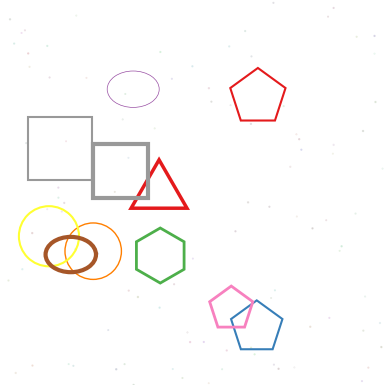[{"shape": "pentagon", "thickness": 1.5, "radius": 0.38, "center": [0.67, 0.748]}, {"shape": "triangle", "thickness": 2.5, "radius": 0.42, "center": [0.413, 0.501]}, {"shape": "pentagon", "thickness": 1.5, "radius": 0.35, "center": [0.667, 0.15]}, {"shape": "hexagon", "thickness": 2, "radius": 0.36, "center": [0.416, 0.336]}, {"shape": "oval", "thickness": 0.5, "radius": 0.34, "center": [0.346, 0.768]}, {"shape": "circle", "thickness": 1, "radius": 0.37, "center": [0.242, 0.348]}, {"shape": "circle", "thickness": 1.5, "radius": 0.39, "center": [0.127, 0.386]}, {"shape": "oval", "thickness": 3, "radius": 0.33, "center": [0.184, 0.339]}, {"shape": "pentagon", "thickness": 2, "radius": 0.29, "center": [0.601, 0.198]}, {"shape": "square", "thickness": 3, "radius": 0.35, "center": [0.313, 0.555]}, {"shape": "square", "thickness": 1.5, "radius": 0.41, "center": [0.156, 0.614]}]